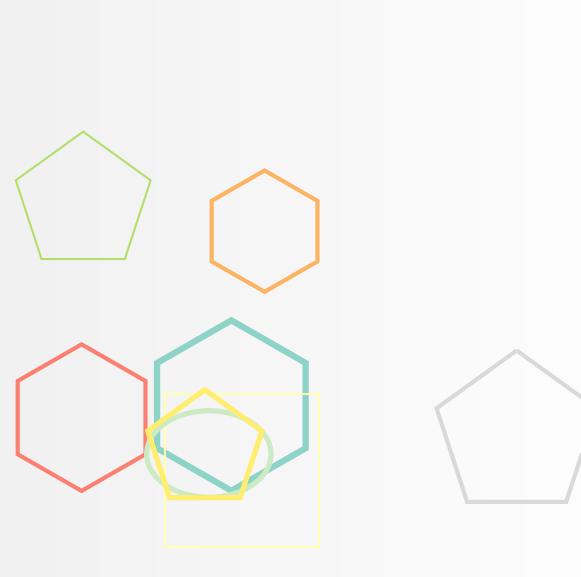[{"shape": "hexagon", "thickness": 3, "radius": 0.74, "center": [0.398, 0.297]}, {"shape": "square", "thickness": 1, "radius": 0.66, "center": [0.417, 0.184]}, {"shape": "hexagon", "thickness": 2, "radius": 0.63, "center": [0.14, 0.276]}, {"shape": "hexagon", "thickness": 2, "radius": 0.53, "center": [0.455, 0.599]}, {"shape": "pentagon", "thickness": 1, "radius": 0.61, "center": [0.143, 0.649]}, {"shape": "pentagon", "thickness": 2, "radius": 0.72, "center": [0.889, 0.247]}, {"shape": "oval", "thickness": 2.5, "radius": 0.53, "center": [0.359, 0.213]}, {"shape": "pentagon", "thickness": 2.5, "radius": 0.52, "center": [0.352, 0.221]}]